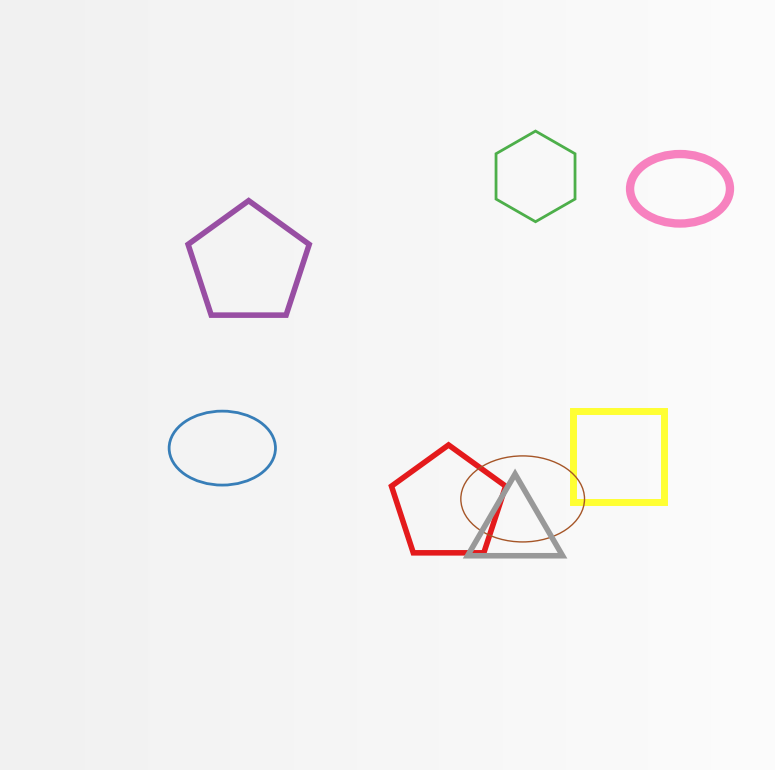[{"shape": "pentagon", "thickness": 2, "radius": 0.39, "center": [0.579, 0.345]}, {"shape": "oval", "thickness": 1, "radius": 0.34, "center": [0.287, 0.418]}, {"shape": "hexagon", "thickness": 1, "radius": 0.29, "center": [0.691, 0.771]}, {"shape": "pentagon", "thickness": 2, "radius": 0.41, "center": [0.321, 0.657]}, {"shape": "square", "thickness": 2.5, "radius": 0.29, "center": [0.798, 0.407]}, {"shape": "oval", "thickness": 0.5, "radius": 0.4, "center": [0.674, 0.352]}, {"shape": "oval", "thickness": 3, "radius": 0.32, "center": [0.877, 0.755]}, {"shape": "triangle", "thickness": 2, "radius": 0.35, "center": [0.665, 0.314]}]